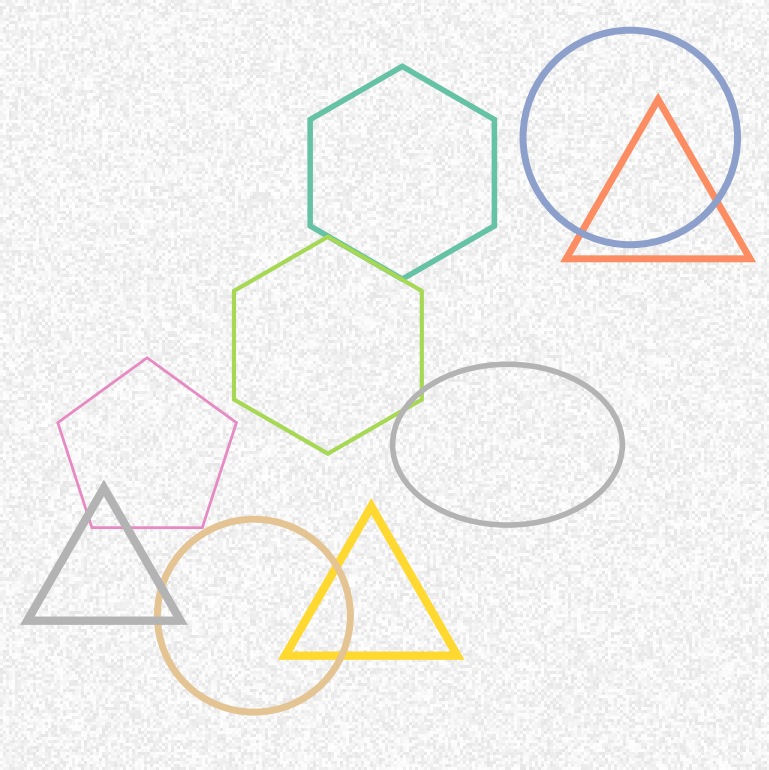[{"shape": "hexagon", "thickness": 2, "radius": 0.69, "center": [0.522, 0.776]}, {"shape": "triangle", "thickness": 2.5, "radius": 0.69, "center": [0.855, 0.733]}, {"shape": "circle", "thickness": 2.5, "radius": 0.7, "center": [0.819, 0.821]}, {"shape": "pentagon", "thickness": 1, "radius": 0.61, "center": [0.191, 0.413]}, {"shape": "hexagon", "thickness": 1.5, "radius": 0.7, "center": [0.426, 0.552]}, {"shape": "triangle", "thickness": 3, "radius": 0.65, "center": [0.482, 0.213]}, {"shape": "circle", "thickness": 2.5, "radius": 0.63, "center": [0.33, 0.2]}, {"shape": "oval", "thickness": 2, "radius": 0.75, "center": [0.659, 0.423]}, {"shape": "triangle", "thickness": 3, "radius": 0.57, "center": [0.135, 0.251]}]